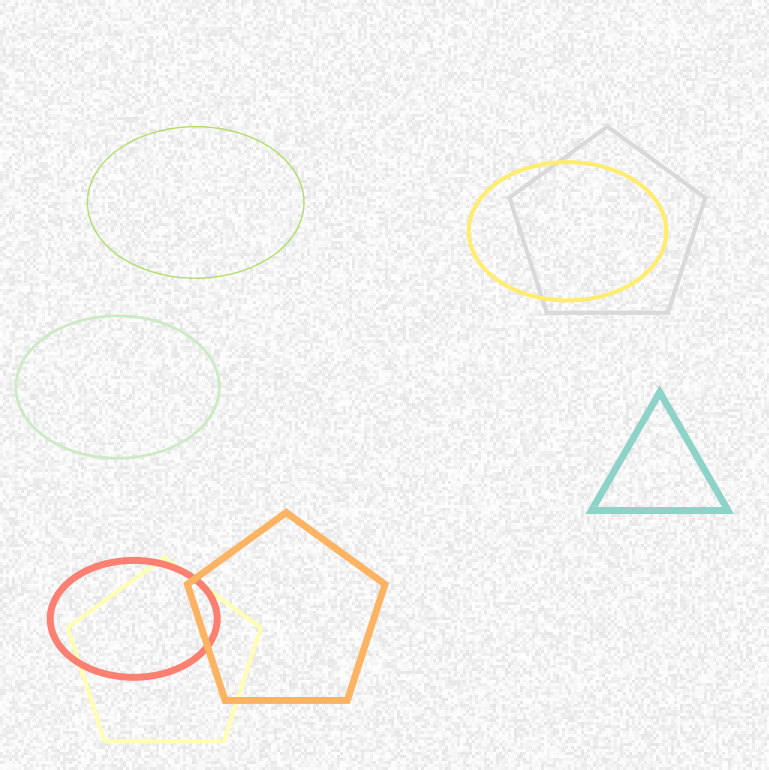[{"shape": "triangle", "thickness": 2.5, "radius": 0.51, "center": [0.857, 0.388]}, {"shape": "pentagon", "thickness": 1.5, "radius": 0.66, "center": [0.213, 0.144]}, {"shape": "oval", "thickness": 2.5, "radius": 0.54, "center": [0.174, 0.196]}, {"shape": "pentagon", "thickness": 2.5, "radius": 0.67, "center": [0.372, 0.199]}, {"shape": "oval", "thickness": 0.5, "radius": 0.7, "center": [0.254, 0.737]}, {"shape": "pentagon", "thickness": 1.5, "radius": 0.67, "center": [0.789, 0.702]}, {"shape": "oval", "thickness": 1, "radius": 0.66, "center": [0.153, 0.497]}, {"shape": "oval", "thickness": 1.5, "radius": 0.64, "center": [0.737, 0.7]}]